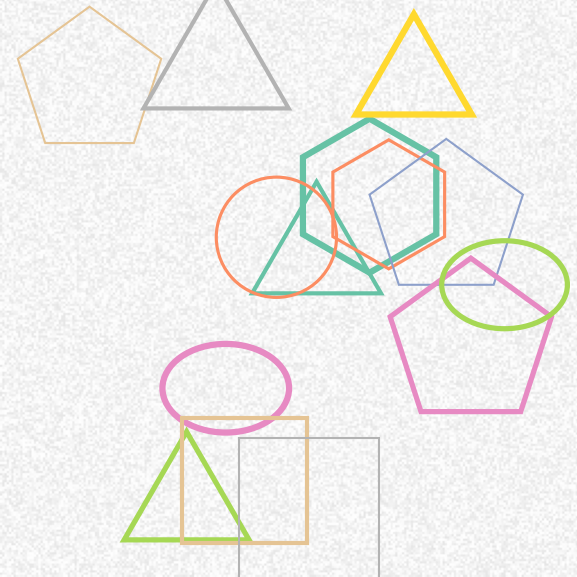[{"shape": "triangle", "thickness": 2, "radius": 0.64, "center": [0.548, 0.556]}, {"shape": "hexagon", "thickness": 3, "radius": 0.67, "center": [0.64, 0.66]}, {"shape": "circle", "thickness": 1.5, "radius": 0.52, "center": [0.479, 0.588]}, {"shape": "hexagon", "thickness": 1.5, "radius": 0.56, "center": [0.673, 0.645]}, {"shape": "pentagon", "thickness": 1, "radius": 0.7, "center": [0.773, 0.619]}, {"shape": "pentagon", "thickness": 2.5, "radius": 0.73, "center": [0.815, 0.405]}, {"shape": "oval", "thickness": 3, "radius": 0.55, "center": [0.391, 0.327]}, {"shape": "oval", "thickness": 2.5, "radius": 0.54, "center": [0.874, 0.506]}, {"shape": "triangle", "thickness": 2.5, "radius": 0.62, "center": [0.323, 0.127]}, {"shape": "triangle", "thickness": 3, "radius": 0.58, "center": [0.717, 0.859]}, {"shape": "square", "thickness": 2, "radius": 0.54, "center": [0.424, 0.168]}, {"shape": "pentagon", "thickness": 1, "radius": 0.65, "center": [0.155, 0.857]}, {"shape": "square", "thickness": 1, "radius": 0.61, "center": [0.535, 0.119]}, {"shape": "triangle", "thickness": 2, "radius": 0.73, "center": [0.374, 0.884]}]